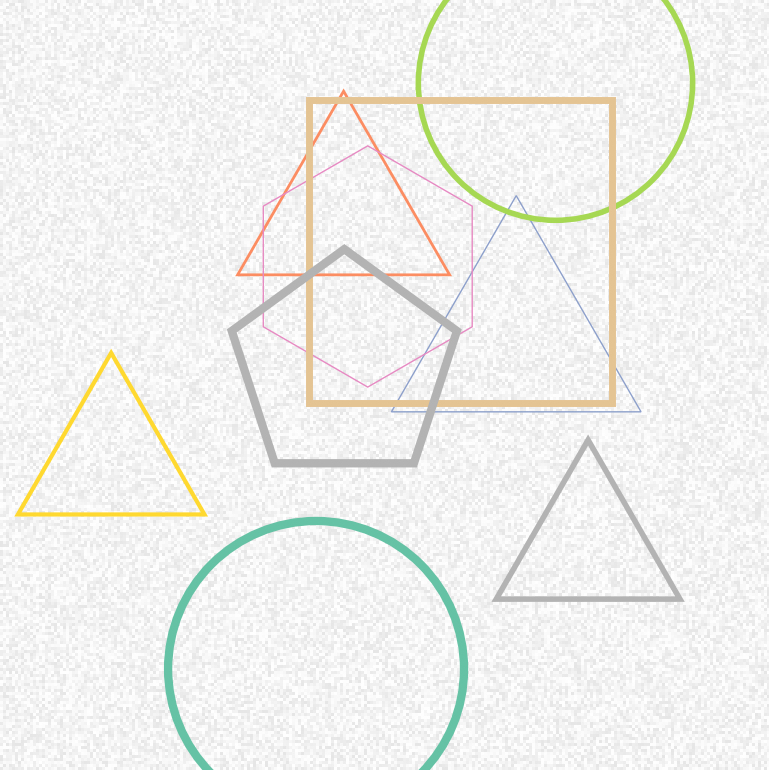[{"shape": "circle", "thickness": 3, "radius": 0.96, "center": [0.41, 0.131]}, {"shape": "triangle", "thickness": 1, "radius": 0.79, "center": [0.446, 0.723]}, {"shape": "triangle", "thickness": 0.5, "radius": 0.94, "center": [0.67, 0.559]}, {"shape": "hexagon", "thickness": 0.5, "radius": 0.78, "center": [0.478, 0.654]}, {"shape": "circle", "thickness": 2, "radius": 0.89, "center": [0.721, 0.892]}, {"shape": "triangle", "thickness": 1.5, "radius": 0.7, "center": [0.144, 0.402]}, {"shape": "square", "thickness": 2.5, "radius": 0.99, "center": [0.598, 0.674]}, {"shape": "triangle", "thickness": 2, "radius": 0.69, "center": [0.764, 0.291]}, {"shape": "pentagon", "thickness": 3, "radius": 0.77, "center": [0.447, 0.523]}]